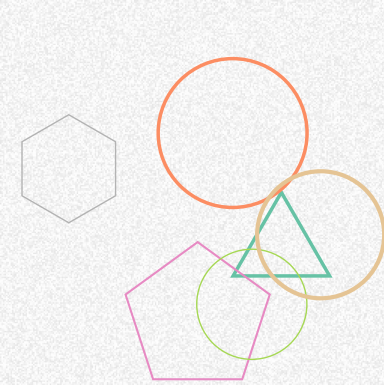[{"shape": "triangle", "thickness": 2.5, "radius": 0.72, "center": [0.731, 0.356]}, {"shape": "circle", "thickness": 2.5, "radius": 0.97, "center": [0.604, 0.654]}, {"shape": "pentagon", "thickness": 1.5, "radius": 0.98, "center": [0.513, 0.174]}, {"shape": "circle", "thickness": 1, "radius": 0.72, "center": [0.654, 0.21]}, {"shape": "circle", "thickness": 3, "radius": 0.82, "center": [0.833, 0.39]}, {"shape": "hexagon", "thickness": 1, "radius": 0.7, "center": [0.179, 0.562]}]